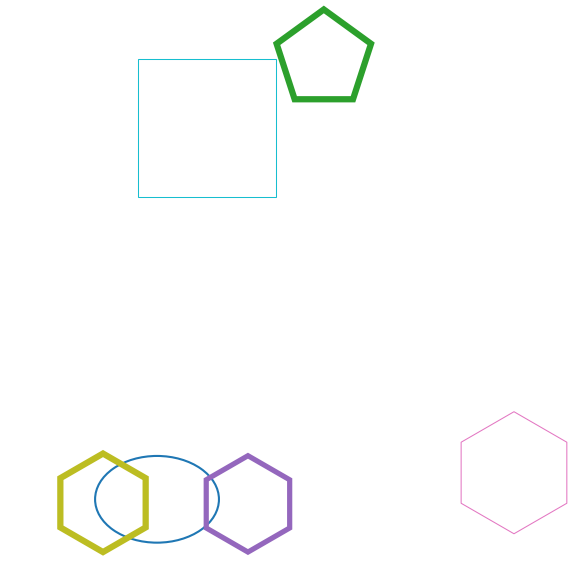[{"shape": "oval", "thickness": 1, "radius": 0.54, "center": [0.272, 0.135]}, {"shape": "pentagon", "thickness": 3, "radius": 0.43, "center": [0.561, 0.897]}, {"shape": "hexagon", "thickness": 2.5, "radius": 0.42, "center": [0.429, 0.127]}, {"shape": "hexagon", "thickness": 0.5, "radius": 0.53, "center": [0.89, 0.181]}, {"shape": "hexagon", "thickness": 3, "radius": 0.43, "center": [0.178, 0.128]}, {"shape": "square", "thickness": 0.5, "radius": 0.6, "center": [0.358, 0.777]}]